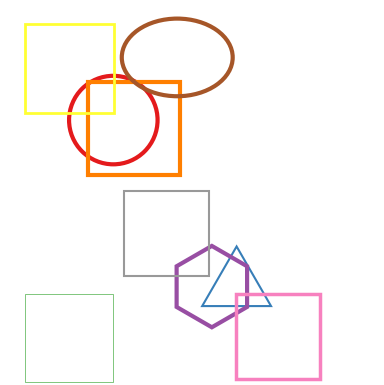[{"shape": "circle", "thickness": 3, "radius": 0.57, "center": [0.294, 0.688]}, {"shape": "triangle", "thickness": 1.5, "radius": 0.52, "center": [0.615, 0.257]}, {"shape": "square", "thickness": 0.5, "radius": 0.57, "center": [0.18, 0.122]}, {"shape": "hexagon", "thickness": 3, "radius": 0.53, "center": [0.55, 0.256]}, {"shape": "square", "thickness": 3, "radius": 0.6, "center": [0.348, 0.667]}, {"shape": "square", "thickness": 2, "radius": 0.58, "center": [0.181, 0.822]}, {"shape": "oval", "thickness": 3, "radius": 0.72, "center": [0.46, 0.851]}, {"shape": "square", "thickness": 2.5, "radius": 0.55, "center": [0.721, 0.126]}, {"shape": "square", "thickness": 1.5, "radius": 0.55, "center": [0.432, 0.394]}]